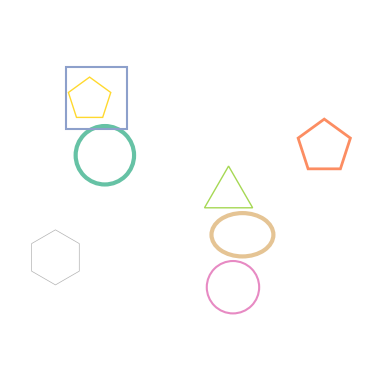[{"shape": "circle", "thickness": 3, "radius": 0.38, "center": [0.272, 0.597]}, {"shape": "pentagon", "thickness": 2, "radius": 0.36, "center": [0.842, 0.619]}, {"shape": "square", "thickness": 1.5, "radius": 0.4, "center": [0.251, 0.745]}, {"shape": "circle", "thickness": 1.5, "radius": 0.34, "center": [0.605, 0.254]}, {"shape": "triangle", "thickness": 1, "radius": 0.36, "center": [0.594, 0.496]}, {"shape": "pentagon", "thickness": 1, "radius": 0.29, "center": [0.233, 0.742]}, {"shape": "oval", "thickness": 3, "radius": 0.4, "center": [0.63, 0.39]}, {"shape": "hexagon", "thickness": 0.5, "radius": 0.36, "center": [0.144, 0.332]}]